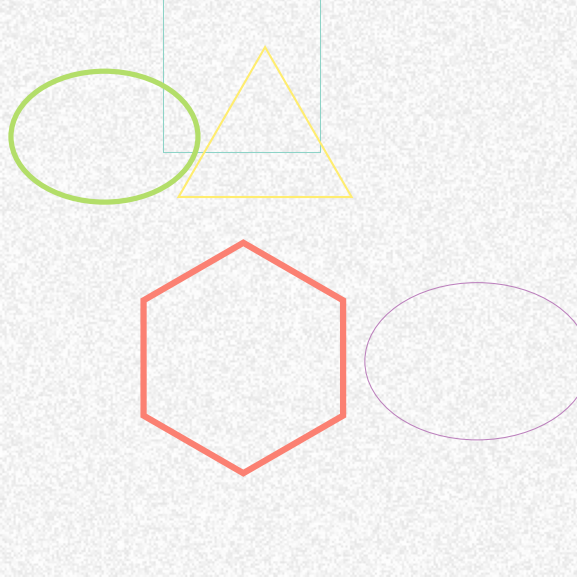[{"shape": "square", "thickness": 0.5, "radius": 0.68, "center": [0.418, 0.871]}, {"shape": "hexagon", "thickness": 3, "radius": 1.0, "center": [0.421, 0.379]}, {"shape": "oval", "thickness": 2.5, "radius": 0.81, "center": [0.181, 0.763]}, {"shape": "oval", "thickness": 0.5, "radius": 0.97, "center": [0.826, 0.374]}, {"shape": "triangle", "thickness": 1, "radius": 0.87, "center": [0.459, 0.745]}]